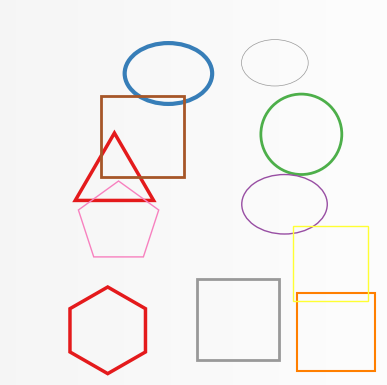[{"shape": "hexagon", "thickness": 2.5, "radius": 0.56, "center": [0.278, 0.142]}, {"shape": "triangle", "thickness": 2.5, "radius": 0.58, "center": [0.295, 0.538]}, {"shape": "oval", "thickness": 3, "radius": 0.56, "center": [0.435, 0.809]}, {"shape": "circle", "thickness": 2, "radius": 0.52, "center": [0.778, 0.651]}, {"shape": "oval", "thickness": 1, "radius": 0.55, "center": [0.734, 0.469]}, {"shape": "square", "thickness": 1.5, "radius": 0.51, "center": [0.867, 0.137]}, {"shape": "square", "thickness": 1, "radius": 0.49, "center": [0.853, 0.315]}, {"shape": "square", "thickness": 2, "radius": 0.53, "center": [0.368, 0.646]}, {"shape": "pentagon", "thickness": 1, "radius": 0.54, "center": [0.306, 0.421]}, {"shape": "square", "thickness": 2, "radius": 0.53, "center": [0.614, 0.17]}, {"shape": "oval", "thickness": 0.5, "radius": 0.43, "center": [0.709, 0.837]}]